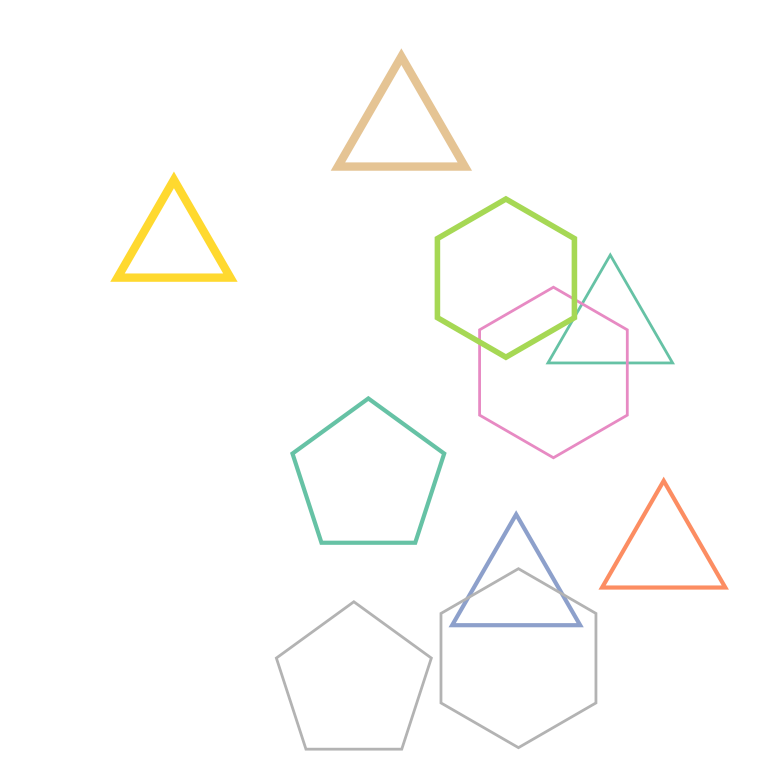[{"shape": "triangle", "thickness": 1, "radius": 0.47, "center": [0.793, 0.575]}, {"shape": "pentagon", "thickness": 1.5, "radius": 0.52, "center": [0.478, 0.379]}, {"shape": "triangle", "thickness": 1.5, "radius": 0.46, "center": [0.862, 0.283]}, {"shape": "triangle", "thickness": 1.5, "radius": 0.48, "center": [0.67, 0.236]}, {"shape": "hexagon", "thickness": 1, "radius": 0.55, "center": [0.719, 0.516]}, {"shape": "hexagon", "thickness": 2, "radius": 0.51, "center": [0.657, 0.639]}, {"shape": "triangle", "thickness": 3, "radius": 0.42, "center": [0.226, 0.682]}, {"shape": "triangle", "thickness": 3, "radius": 0.48, "center": [0.521, 0.831]}, {"shape": "pentagon", "thickness": 1, "radius": 0.53, "center": [0.46, 0.113]}, {"shape": "hexagon", "thickness": 1, "radius": 0.58, "center": [0.673, 0.145]}]